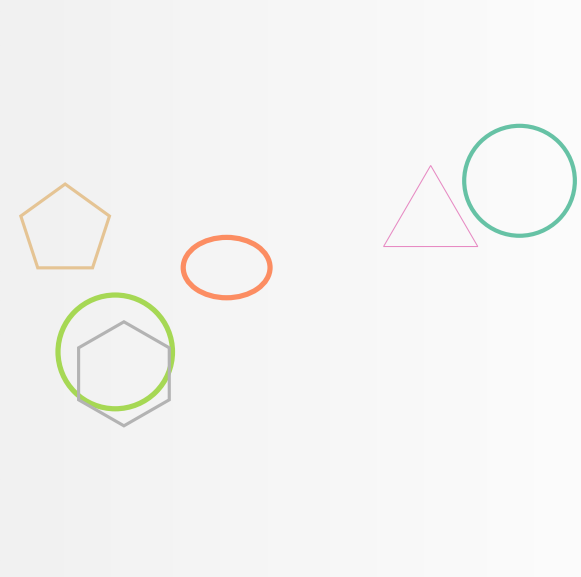[{"shape": "circle", "thickness": 2, "radius": 0.48, "center": [0.894, 0.686]}, {"shape": "oval", "thickness": 2.5, "radius": 0.37, "center": [0.39, 0.536]}, {"shape": "triangle", "thickness": 0.5, "radius": 0.47, "center": [0.741, 0.619]}, {"shape": "circle", "thickness": 2.5, "radius": 0.49, "center": [0.198, 0.39]}, {"shape": "pentagon", "thickness": 1.5, "radius": 0.4, "center": [0.112, 0.6]}, {"shape": "hexagon", "thickness": 1.5, "radius": 0.45, "center": [0.213, 0.352]}]